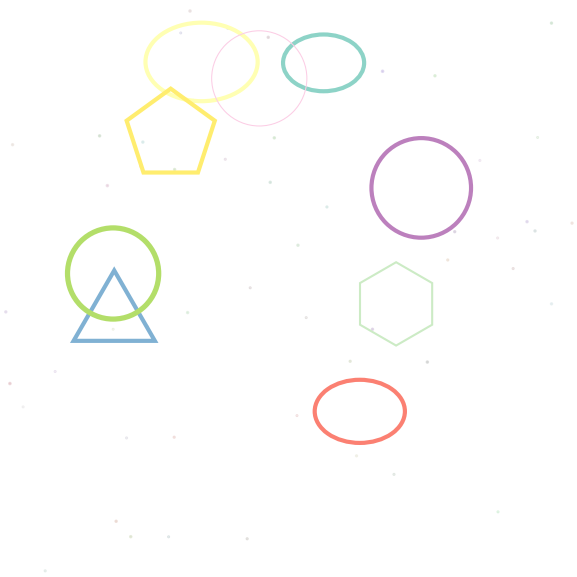[{"shape": "oval", "thickness": 2, "radius": 0.35, "center": [0.56, 0.89]}, {"shape": "oval", "thickness": 2, "radius": 0.49, "center": [0.349, 0.892]}, {"shape": "oval", "thickness": 2, "radius": 0.39, "center": [0.623, 0.287]}, {"shape": "triangle", "thickness": 2, "radius": 0.41, "center": [0.198, 0.45]}, {"shape": "circle", "thickness": 2.5, "radius": 0.39, "center": [0.196, 0.526]}, {"shape": "circle", "thickness": 0.5, "radius": 0.41, "center": [0.449, 0.863]}, {"shape": "circle", "thickness": 2, "radius": 0.43, "center": [0.729, 0.674]}, {"shape": "hexagon", "thickness": 1, "radius": 0.36, "center": [0.686, 0.473]}, {"shape": "pentagon", "thickness": 2, "radius": 0.4, "center": [0.296, 0.765]}]